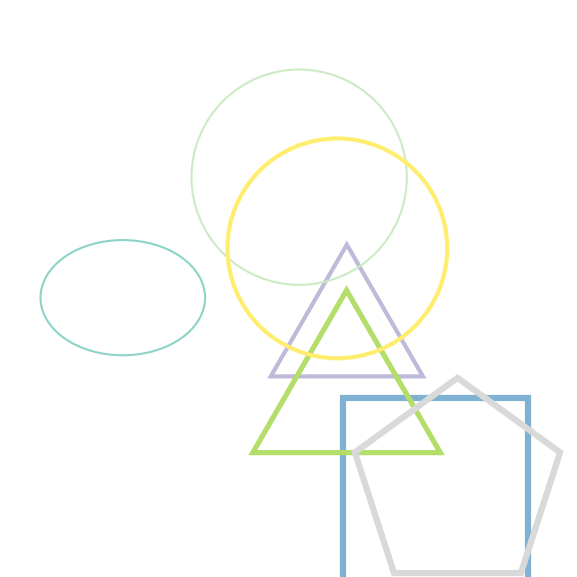[{"shape": "oval", "thickness": 1, "radius": 0.71, "center": [0.213, 0.484]}, {"shape": "triangle", "thickness": 2, "radius": 0.76, "center": [0.601, 0.423]}, {"shape": "square", "thickness": 3, "radius": 0.8, "center": [0.754, 0.15]}, {"shape": "triangle", "thickness": 2.5, "radius": 0.94, "center": [0.6, 0.309]}, {"shape": "pentagon", "thickness": 3, "radius": 0.93, "center": [0.792, 0.158]}, {"shape": "circle", "thickness": 1, "radius": 0.93, "center": [0.518, 0.692]}, {"shape": "circle", "thickness": 2, "radius": 0.95, "center": [0.584, 0.569]}]